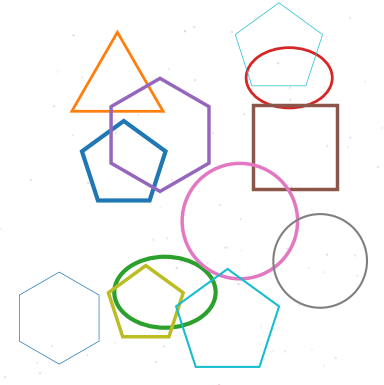[{"shape": "hexagon", "thickness": 0.5, "radius": 0.6, "center": [0.154, 0.174]}, {"shape": "pentagon", "thickness": 3, "radius": 0.57, "center": [0.321, 0.572]}, {"shape": "triangle", "thickness": 2, "radius": 0.68, "center": [0.305, 0.779]}, {"shape": "oval", "thickness": 3, "radius": 0.66, "center": [0.428, 0.241]}, {"shape": "oval", "thickness": 2, "radius": 0.56, "center": [0.751, 0.798]}, {"shape": "hexagon", "thickness": 2.5, "radius": 0.73, "center": [0.416, 0.65]}, {"shape": "square", "thickness": 2.5, "radius": 0.55, "center": [0.767, 0.619]}, {"shape": "circle", "thickness": 2.5, "radius": 0.75, "center": [0.623, 0.426]}, {"shape": "circle", "thickness": 1.5, "radius": 0.61, "center": [0.832, 0.322]}, {"shape": "pentagon", "thickness": 2.5, "radius": 0.51, "center": [0.379, 0.208]}, {"shape": "pentagon", "thickness": 1.5, "radius": 0.7, "center": [0.591, 0.161]}, {"shape": "pentagon", "thickness": 0.5, "radius": 0.6, "center": [0.724, 0.873]}]